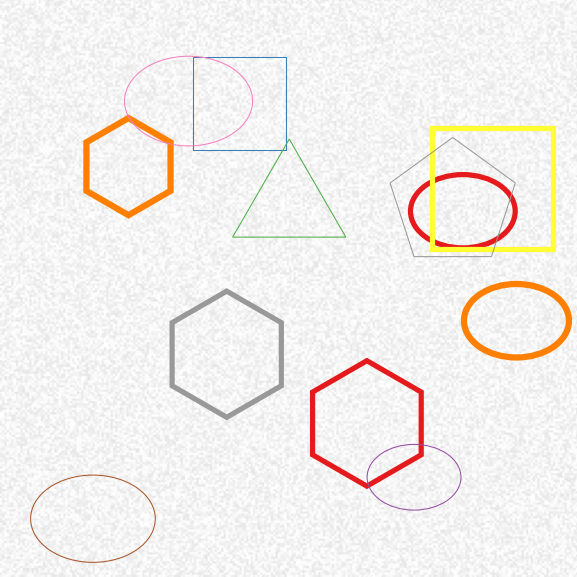[{"shape": "hexagon", "thickness": 2.5, "radius": 0.54, "center": [0.635, 0.266]}, {"shape": "oval", "thickness": 2.5, "radius": 0.45, "center": [0.801, 0.633]}, {"shape": "square", "thickness": 0.5, "radius": 0.4, "center": [0.415, 0.82]}, {"shape": "triangle", "thickness": 0.5, "radius": 0.57, "center": [0.501, 0.645]}, {"shape": "oval", "thickness": 0.5, "radius": 0.41, "center": [0.717, 0.173]}, {"shape": "hexagon", "thickness": 3, "radius": 0.42, "center": [0.222, 0.711]}, {"shape": "oval", "thickness": 3, "radius": 0.45, "center": [0.894, 0.444]}, {"shape": "square", "thickness": 2.5, "radius": 0.52, "center": [0.853, 0.673]}, {"shape": "oval", "thickness": 0.5, "radius": 0.54, "center": [0.161, 0.101]}, {"shape": "oval", "thickness": 0.5, "radius": 0.55, "center": [0.327, 0.824]}, {"shape": "hexagon", "thickness": 2.5, "radius": 0.55, "center": [0.393, 0.386]}, {"shape": "pentagon", "thickness": 0.5, "radius": 0.57, "center": [0.784, 0.647]}]